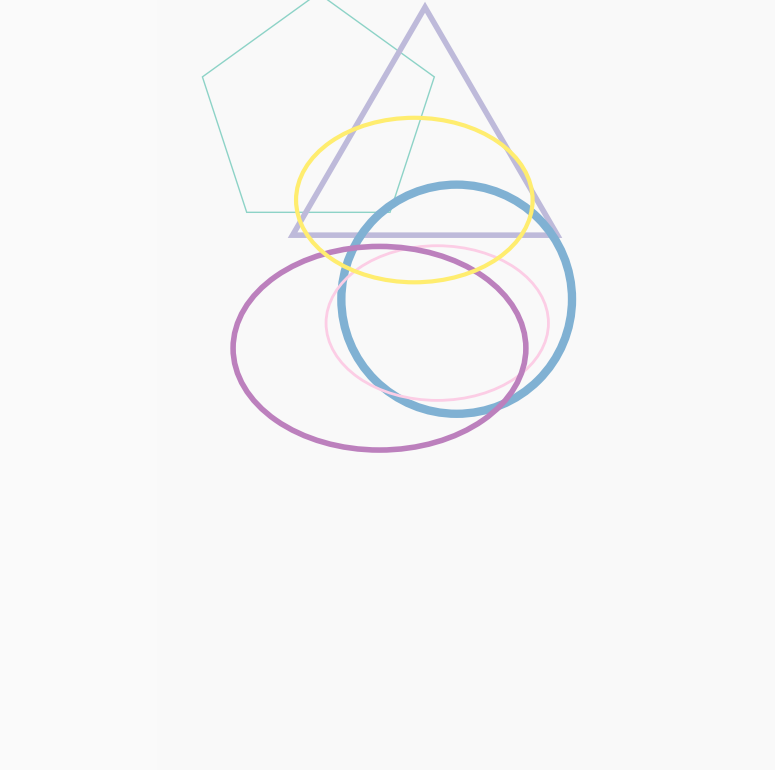[{"shape": "pentagon", "thickness": 0.5, "radius": 0.79, "center": [0.411, 0.852]}, {"shape": "triangle", "thickness": 2, "radius": 0.99, "center": [0.548, 0.793]}, {"shape": "circle", "thickness": 3, "radius": 0.74, "center": [0.589, 0.611]}, {"shape": "oval", "thickness": 1, "radius": 0.72, "center": [0.564, 0.58]}, {"shape": "oval", "thickness": 2, "radius": 0.94, "center": [0.49, 0.548]}, {"shape": "oval", "thickness": 1.5, "radius": 0.76, "center": [0.535, 0.74]}]